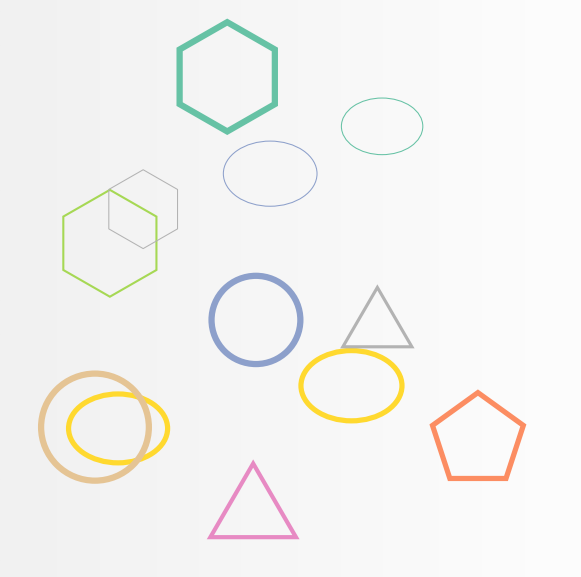[{"shape": "hexagon", "thickness": 3, "radius": 0.47, "center": [0.391, 0.866]}, {"shape": "oval", "thickness": 0.5, "radius": 0.35, "center": [0.657, 0.78]}, {"shape": "pentagon", "thickness": 2.5, "radius": 0.41, "center": [0.822, 0.237]}, {"shape": "oval", "thickness": 0.5, "radius": 0.4, "center": [0.465, 0.698]}, {"shape": "circle", "thickness": 3, "radius": 0.38, "center": [0.44, 0.445]}, {"shape": "triangle", "thickness": 2, "radius": 0.42, "center": [0.436, 0.111]}, {"shape": "hexagon", "thickness": 1, "radius": 0.46, "center": [0.189, 0.578]}, {"shape": "oval", "thickness": 2.5, "radius": 0.43, "center": [0.203, 0.257]}, {"shape": "oval", "thickness": 2.5, "radius": 0.43, "center": [0.605, 0.331]}, {"shape": "circle", "thickness": 3, "radius": 0.46, "center": [0.163, 0.26]}, {"shape": "triangle", "thickness": 1.5, "radius": 0.34, "center": [0.649, 0.433]}, {"shape": "hexagon", "thickness": 0.5, "radius": 0.34, "center": [0.246, 0.637]}]